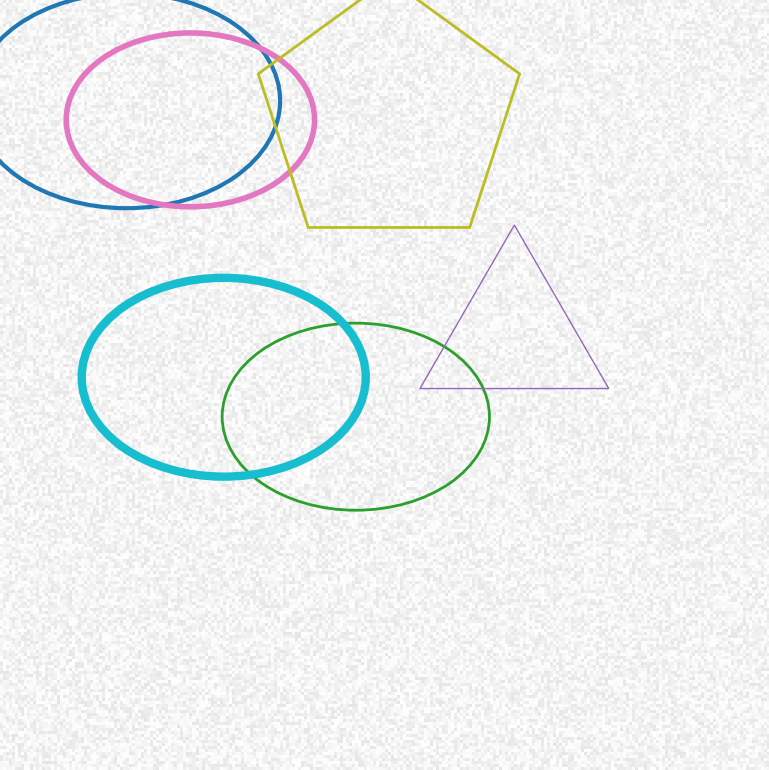[{"shape": "oval", "thickness": 1.5, "radius": 1.0, "center": [0.164, 0.869]}, {"shape": "oval", "thickness": 1, "radius": 0.87, "center": [0.462, 0.459]}, {"shape": "triangle", "thickness": 0.5, "radius": 0.71, "center": [0.668, 0.566]}, {"shape": "oval", "thickness": 2, "radius": 0.81, "center": [0.247, 0.844]}, {"shape": "pentagon", "thickness": 1, "radius": 0.89, "center": [0.505, 0.849]}, {"shape": "oval", "thickness": 3, "radius": 0.92, "center": [0.291, 0.51]}]